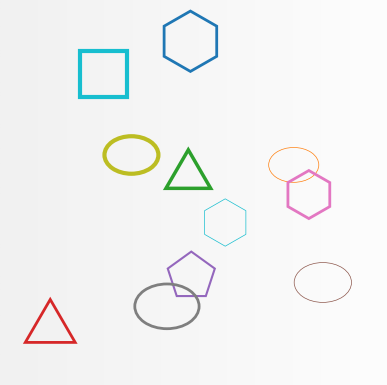[{"shape": "hexagon", "thickness": 2, "radius": 0.39, "center": [0.491, 0.893]}, {"shape": "oval", "thickness": 0.5, "radius": 0.32, "center": [0.758, 0.572]}, {"shape": "triangle", "thickness": 2.5, "radius": 0.33, "center": [0.486, 0.544]}, {"shape": "triangle", "thickness": 2, "radius": 0.37, "center": [0.13, 0.148]}, {"shape": "pentagon", "thickness": 1.5, "radius": 0.32, "center": [0.494, 0.283]}, {"shape": "oval", "thickness": 0.5, "radius": 0.37, "center": [0.833, 0.266]}, {"shape": "hexagon", "thickness": 2, "radius": 0.31, "center": [0.797, 0.495]}, {"shape": "oval", "thickness": 2, "radius": 0.41, "center": [0.431, 0.204]}, {"shape": "oval", "thickness": 3, "radius": 0.35, "center": [0.339, 0.597]}, {"shape": "square", "thickness": 3, "radius": 0.3, "center": [0.266, 0.808]}, {"shape": "hexagon", "thickness": 0.5, "radius": 0.31, "center": [0.581, 0.422]}]